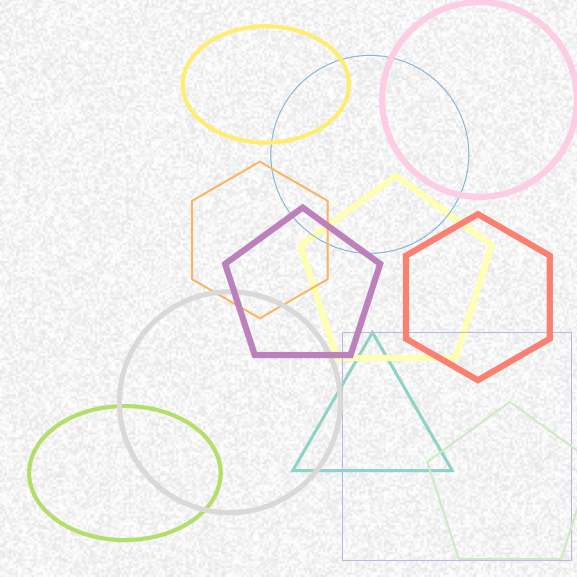[{"shape": "triangle", "thickness": 1.5, "radius": 0.8, "center": [0.645, 0.264]}, {"shape": "pentagon", "thickness": 3, "radius": 0.87, "center": [0.686, 0.52]}, {"shape": "square", "thickness": 0.5, "radius": 0.99, "center": [0.79, 0.227]}, {"shape": "hexagon", "thickness": 3, "radius": 0.72, "center": [0.828, 0.485]}, {"shape": "circle", "thickness": 0.5, "radius": 0.86, "center": [0.64, 0.732]}, {"shape": "hexagon", "thickness": 1, "radius": 0.68, "center": [0.45, 0.584]}, {"shape": "oval", "thickness": 2, "radius": 0.83, "center": [0.216, 0.18]}, {"shape": "circle", "thickness": 3, "radius": 0.84, "center": [0.83, 0.827]}, {"shape": "circle", "thickness": 2.5, "radius": 0.96, "center": [0.398, 0.303]}, {"shape": "pentagon", "thickness": 3, "radius": 0.71, "center": [0.524, 0.499]}, {"shape": "pentagon", "thickness": 1, "radius": 0.75, "center": [0.883, 0.153]}, {"shape": "oval", "thickness": 2, "radius": 0.72, "center": [0.46, 0.853]}]